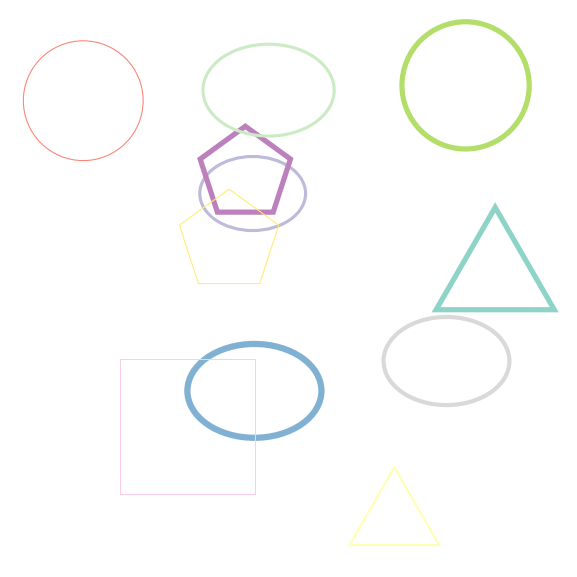[{"shape": "triangle", "thickness": 2.5, "radius": 0.59, "center": [0.857, 0.522]}, {"shape": "triangle", "thickness": 1, "radius": 0.45, "center": [0.683, 0.1]}, {"shape": "oval", "thickness": 1.5, "radius": 0.46, "center": [0.438, 0.664]}, {"shape": "circle", "thickness": 0.5, "radius": 0.52, "center": [0.144, 0.825]}, {"shape": "oval", "thickness": 3, "radius": 0.58, "center": [0.441, 0.322]}, {"shape": "circle", "thickness": 2.5, "radius": 0.55, "center": [0.806, 0.851]}, {"shape": "square", "thickness": 0.5, "radius": 0.58, "center": [0.325, 0.26]}, {"shape": "oval", "thickness": 2, "radius": 0.54, "center": [0.773, 0.374]}, {"shape": "pentagon", "thickness": 2.5, "radius": 0.41, "center": [0.425, 0.698]}, {"shape": "oval", "thickness": 1.5, "radius": 0.57, "center": [0.465, 0.843]}, {"shape": "pentagon", "thickness": 0.5, "radius": 0.45, "center": [0.397, 0.581]}]